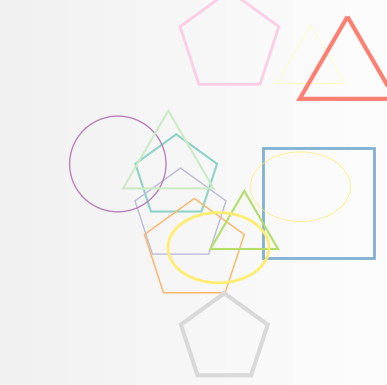[{"shape": "pentagon", "thickness": 1.5, "radius": 0.55, "center": [0.455, 0.54]}, {"shape": "triangle", "thickness": 0.5, "radius": 0.51, "center": [0.802, 0.834]}, {"shape": "pentagon", "thickness": 1, "radius": 0.62, "center": [0.466, 0.44]}, {"shape": "triangle", "thickness": 3, "radius": 0.71, "center": [0.897, 0.814]}, {"shape": "square", "thickness": 2, "radius": 0.71, "center": [0.822, 0.473]}, {"shape": "pentagon", "thickness": 1, "radius": 0.68, "center": [0.502, 0.349]}, {"shape": "triangle", "thickness": 1.5, "radius": 0.5, "center": [0.63, 0.404]}, {"shape": "pentagon", "thickness": 2, "radius": 0.67, "center": [0.592, 0.889]}, {"shape": "pentagon", "thickness": 3, "radius": 0.59, "center": [0.579, 0.121]}, {"shape": "circle", "thickness": 1, "radius": 0.62, "center": [0.304, 0.574]}, {"shape": "triangle", "thickness": 1.5, "radius": 0.67, "center": [0.434, 0.578]}, {"shape": "oval", "thickness": 2, "radius": 0.65, "center": [0.564, 0.357]}, {"shape": "oval", "thickness": 0.5, "radius": 0.65, "center": [0.775, 0.515]}]